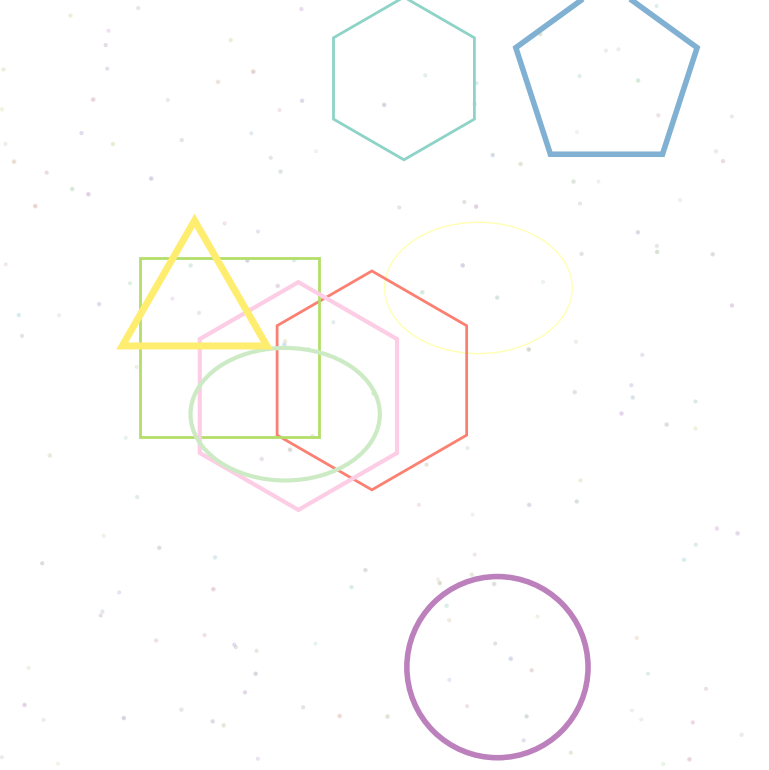[{"shape": "hexagon", "thickness": 1, "radius": 0.53, "center": [0.525, 0.898]}, {"shape": "oval", "thickness": 0.5, "radius": 0.61, "center": [0.621, 0.626]}, {"shape": "hexagon", "thickness": 1, "radius": 0.71, "center": [0.483, 0.506]}, {"shape": "pentagon", "thickness": 2, "radius": 0.62, "center": [0.788, 0.9]}, {"shape": "square", "thickness": 1, "radius": 0.58, "center": [0.298, 0.549]}, {"shape": "hexagon", "thickness": 1.5, "radius": 0.74, "center": [0.388, 0.486]}, {"shape": "circle", "thickness": 2, "radius": 0.59, "center": [0.646, 0.134]}, {"shape": "oval", "thickness": 1.5, "radius": 0.61, "center": [0.37, 0.462]}, {"shape": "triangle", "thickness": 2.5, "radius": 0.54, "center": [0.253, 0.605]}]